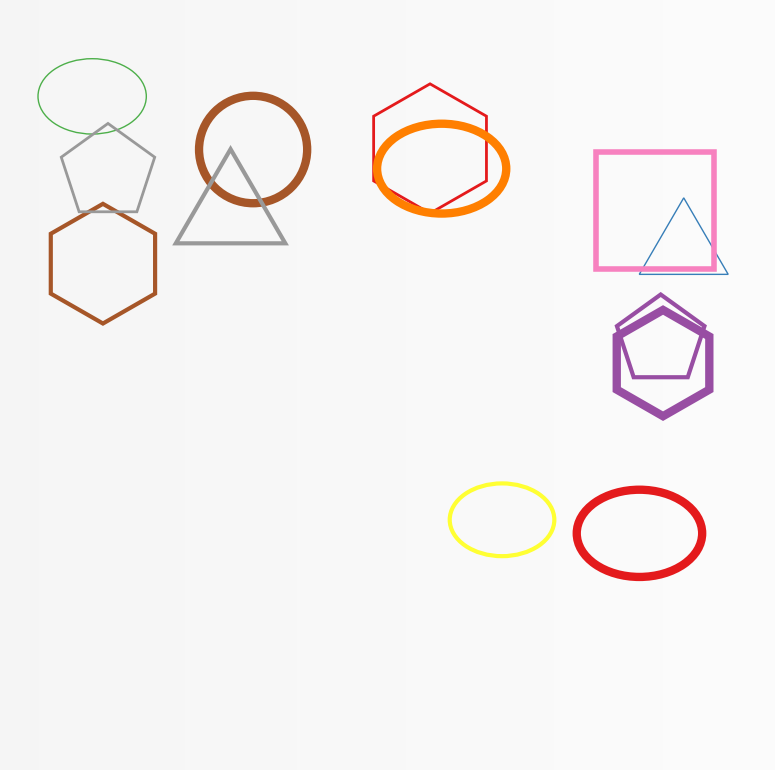[{"shape": "oval", "thickness": 3, "radius": 0.4, "center": [0.825, 0.307]}, {"shape": "hexagon", "thickness": 1, "radius": 0.42, "center": [0.555, 0.807]}, {"shape": "triangle", "thickness": 0.5, "radius": 0.33, "center": [0.882, 0.677]}, {"shape": "oval", "thickness": 0.5, "radius": 0.35, "center": [0.119, 0.875]}, {"shape": "pentagon", "thickness": 1.5, "radius": 0.3, "center": [0.853, 0.558]}, {"shape": "hexagon", "thickness": 3, "radius": 0.34, "center": [0.856, 0.528]}, {"shape": "oval", "thickness": 3, "radius": 0.42, "center": [0.57, 0.781]}, {"shape": "oval", "thickness": 1.5, "radius": 0.34, "center": [0.648, 0.325]}, {"shape": "hexagon", "thickness": 1.5, "radius": 0.39, "center": [0.133, 0.658]}, {"shape": "circle", "thickness": 3, "radius": 0.35, "center": [0.327, 0.806]}, {"shape": "square", "thickness": 2, "radius": 0.38, "center": [0.845, 0.727]}, {"shape": "pentagon", "thickness": 1, "radius": 0.32, "center": [0.139, 0.776]}, {"shape": "triangle", "thickness": 1.5, "radius": 0.41, "center": [0.297, 0.725]}]